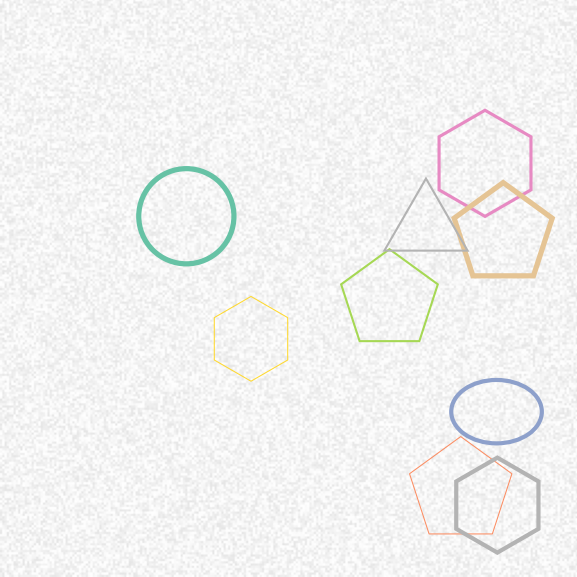[{"shape": "circle", "thickness": 2.5, "radius": 0.41, "center": [0.323, 0.625]}, {"shape": "pentagon", "thickness": 0.5, "radius": 0.47, "center": [0.798, 0.15]}, {"shape": "oval", "thickness": 2, "radius": 0.39, "center": [0.86, 0.286]}, {"shape": "hexagon", "thickness": 1.5, "radius": 0.46, "center": [0.84, 0.716]}, {"shape": "pentagon", "thickness": 1, "radius": 0.44, "center": [0.674, 0.48]}, {"shape": "hexagon", "thickness": 0.5, "radius": 0.37, "center": [0.435, 0.412]}, {"shape": "pentagon", "thickness": 2.5, "radius": 0.45, "center": [0.871, 0.594]}, {"shape": "triangle", "thickness": 1, "radius": 0.42, "center": [0.738, 0.607]}, {"shape": "hexagon", "thickness": 2, "radius": 0.41, "center": [0.861, 0.124]}]